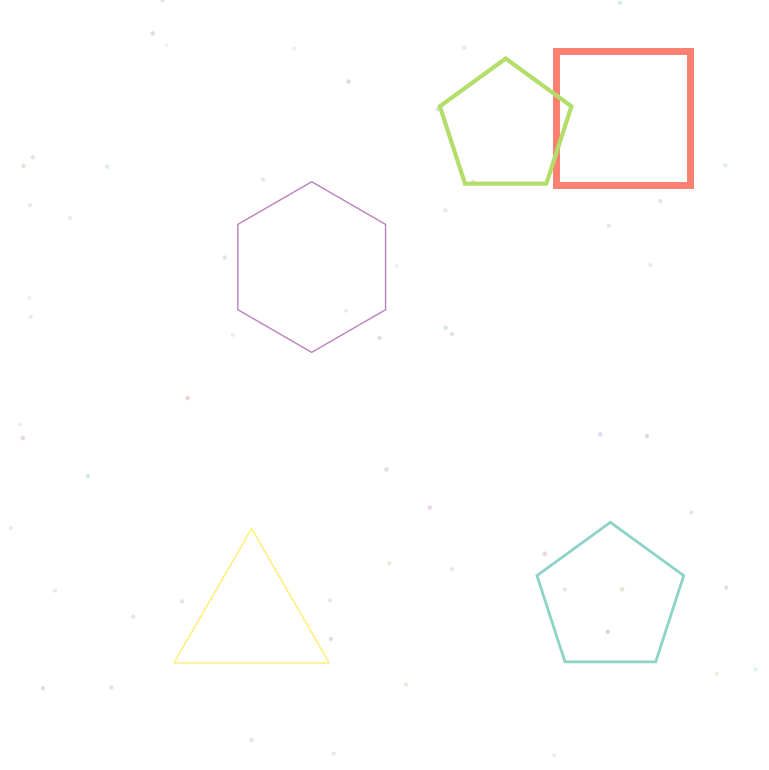[{"shape": "pentagon", "thickness": 1, "radius": 0.5, "center": [0.793, 0.221]}, {"shape": "square", "thickness": 2.5, "radius": 0.43, "center": [0.809, 0.847]}, {"shape": "pentagon", "thickness": 1.5, "radius": 0.45, "center": [0.657, 0.834]}, {"shape": "hexagon", "thickness": 0.5, "radius": 0.55, "center": [0.405, 0.653]}, {"shape": "triangle", "thickness": 0.5, "radius": 0.58, "center": [0.327, 0.197]}]